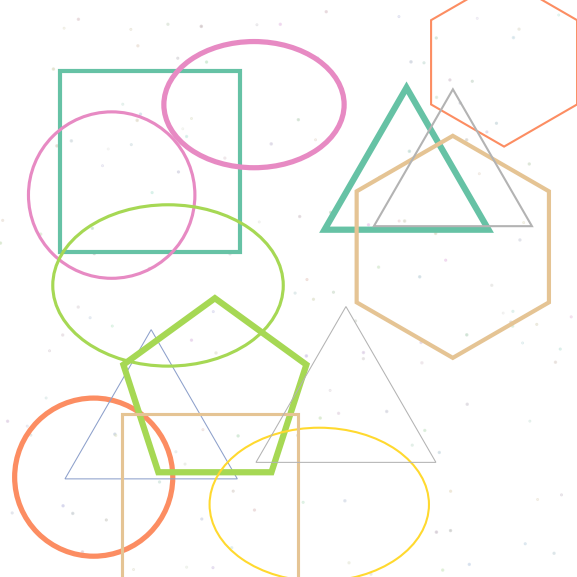[{"shape": "triangle", "thickness": 3, "radius": 0.82, "center": [0.704, 0.683]}, {"shape": "square", "thickness": 2, "radius": 0.78, "center": [0.26, 0.719]}, {"shape": "circle", "thickness": 2.5, "radius": 0.68, "center": [0.162, 0.173]}, {"shape": "hexagon", "thickness": 1, "radius": 0.73, "center": [0.873, 0.891]}, {"shape": "triangle", "thickness": 0.5, "radius": 0.86, "center": [0.262, 0.256]}, {"shape": "circle", "thickness": 1.5, "radius": 0.72, "center": [0.193, 0.661]}, {"shape": "oval", "thickness": 2.5, "radius": 0.78, "center": [0.44, 0.818]}, {"shape": "oval", "thickness": 1.5, "radius": 1.0, "center": [0.291, 0.505]}, {"shape": "pentagon", "thickness": 3, "radius": 0.83, "center": [0.372, 0.316]}, {"shape": "oval", "thickness": 1, "radius": 0.95, "center": [0.553, 0.126]}, {"shape": "square", "thickness": 1.5, "radius": 0.76, "center": [0.364, 0.13]}, {"shape": "hexagon", "thickness": 2, "radius": 0.96, "center": [0.784, 0.572]}, {"shape": "triangle", "thickness": 1, "radius": 0.79, "center": [0.784, 0.686]}, {"shape": "triangle", "thickness": 0.5, "radius": 0.9, "center": [0.599, 0.288]}]